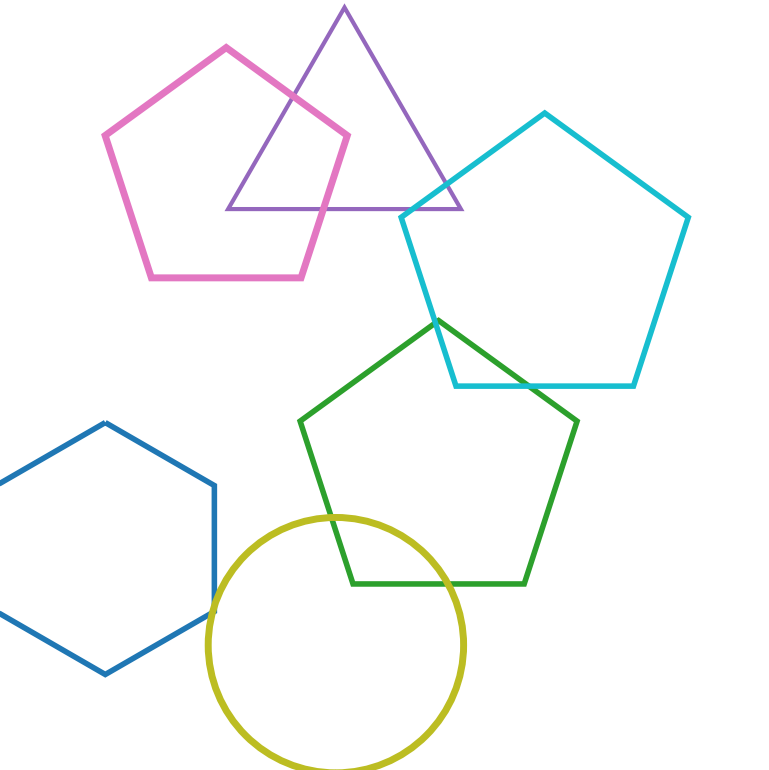[{"shape": "hexagon", "thickness": 2, "radius": 0.82, "center": [0.137, 0.288]}, {"shape": "pentagon", "thickness": 2, "radius": 0.95, "center": [0.57, 0.395]}, {"shape": "triangle", "thickness": 1.5, "radius": 0.87, "center": [0.447, 0.816]}, {"shape": "pentagon", "thickness": 2.5, "radius": 0.83, "center": [0.294, 0.773]}, {"shape": "circle", "thickness": 2.5, "radius": 0.83, "center": [0.436, 0.162]}, {"shape": "pentagon", "thickness": 2, "radius": 0.98, "center": [0.707, 0.657]}]